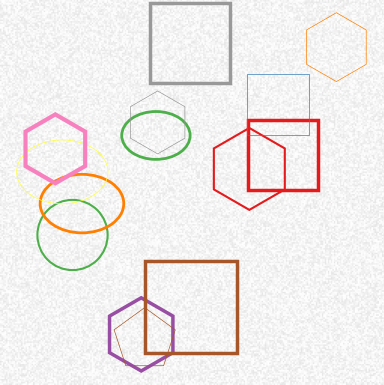[{"shape": "hexagon", "thickness": 1.5, "radius": 0.53, "center": [0.648, 0.561]}, {"shape": "square", "thickness": 2.5, "radius": 0.45, "center": [0.735, 0.597]}, {"shape": "square", "thickness": 0.5, "radius": 0.4, "center": [0.723, 0.729]}, {"shape": "oval", "thickness": 2, "radius": 0.44, "center": [0.405, 0.648]}, {"shape": "circle", "thickness": 1.5, "radius": 0.46, "center": [0.188, 0.39]}, {"shape": "hexagon", "thickness": 2.5, "radius": 0.48, "center": [0.367, 0.131]}, {"shape": "oval", "thickness": 2, "radius": 0.54, "center": [0.213, 0.471]}, {"shape": "hexagon", "thickness": 0.5, "radius": 0.45, "center": [0.874, 0.878]}, {"shape": "oval", "thickness": 0.5, "radius": 0.59, "center": [0.162, 0.554]}, {"shape": "square", "thickness": 2.5, "radius": 0.6, "center": [0.496, 0.203]}, {"shape": "pentagon", "thickness": 0.5, "radius": 0.42, "center": [0.376, 0.118]}, {"shape": "hexagon", "thickness": 3, "radius": 0.45, "center": [0.144, 0.613]}, {"shape": "hexagon", "thickness": 0.5, "radius": 0.41, "center": [0.409, 0.682]}, {"shape": "square", "thickness": 2.5, "radius": 0.52, "center": [0.494, 0.888]}]